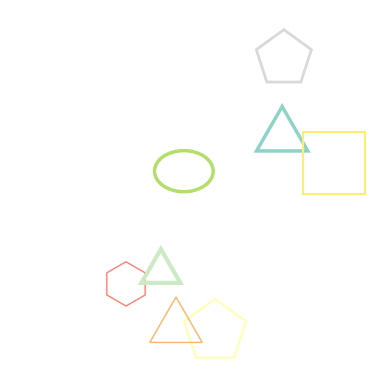[{"shape": "triangle", "thickness": 2.5, "radius": 0.38, "center": [0.733, 0.646]}, {"shape": "pentagon", "thickness": 1.5, "radius": 0.42, "center": [0.559, 0.139]}, {"shape": "hexagon", "thickness": 1, "radius": 0.29, "center": [0.327, 0.263]}, {"shape": "triangle", "thickness": 1, "radius": 0.39, "center": [0.457, 0.15]}, {"shape": "oval", "thickness": 2.5, "radius": 0.38, "center": [0.478, 0.555]}, {"shape": "pentagon", "thickness": 2, "radius": 0.38, "center": [0.737, 0.848]}, {"shape": "triangle", "thickness": 3, "radius": 0.29, "center": [0.418, 0.294]}, {"shape": "square", "thickness": 1.5, "radius": 0.4, "center": [0.868, 0.576]}]